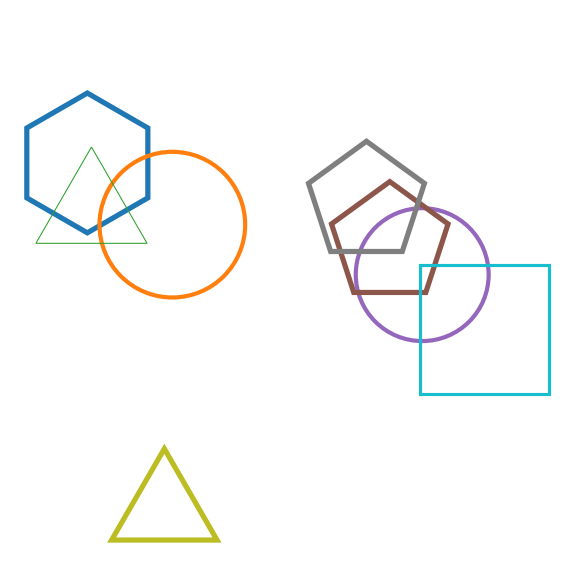[{"shape": "hexagon", "thickness": 2.5, "radius": 0.61, "center": [0.151, 0.717]}, {"shape": "circle", "thickness": 2, "radius": 0.63, "center": [0.298, 0.61]}, {"shape": "triangle", "thickness": 0.5, "radius": 0.56, "center": [0.158, 0.633]}, {"shape": "circle", "thickness": 2, "radius": 0.58, "center": [0.731, 0.524]}, {"shape": "pentagon", "thickness": 2.5, "radius": 0.53, "center": [0.675, 0.579]}, {"shape": "pentagon", "thickness": 2.5, "radius": 0.53, "center": [0.635, 0.649]}, {"shape": "triangle", "thickness": 2.5, "radius": 0.53, "center": [0.285, 0.117]}, {"shape": "square", "thickness": 1.5, "radius": 0.56, "center": [0.839, 0.428]}]